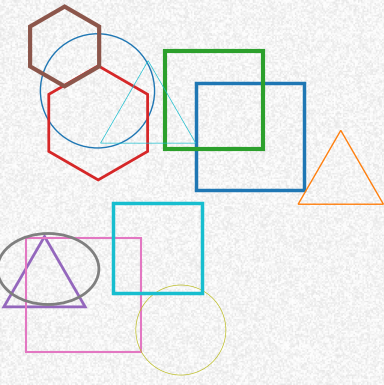[{"shape": "circle", "thickness": 1, "radius": 0.74, "center": [0.253, 0.764]}, {"shape": "square", "thickness": 2.5, "radius": 0.7, "center": [0.649, 0.645]}, {"shape": "triangle", "thickness": 1, "radius": 0.64, "center": [0.885, 0.533]}, {"shape": "square", "thickness": 3, "radius": 0.64, "center": [0.555, 0.741]}, {"shape": "hexagon", "thickness": 2, "radius": 0.74, "center": [0.255, 0.681]}, {"shape": "triangle", "thickness": 2, "radius": 0.61, "center": [0.116, 0.264]}, {"shape": "hexagon", "thickness": 3, "radius": 0.52, "center": [0.168, 0.879]}, {"shape": "square", "thickness": 1.5, "radius": 0.74, "center": [0.217, 0.234]}, {"shape": "oval", "thickness": 2, "radius": 0.66, "center": [0.125, 0.301]}, {"shape": "circle", "thickness": 0.5, "radius": 0.58, "center": [0.47, 0.143]}, {"shape": "square", "thickness": 2.5, "radius": 0.58, "center": [0.409, 0.356]}, {"shape": "triangle", "thickness": 0.5, "radius": 0.71, "center": [0.385, 0.7]}]